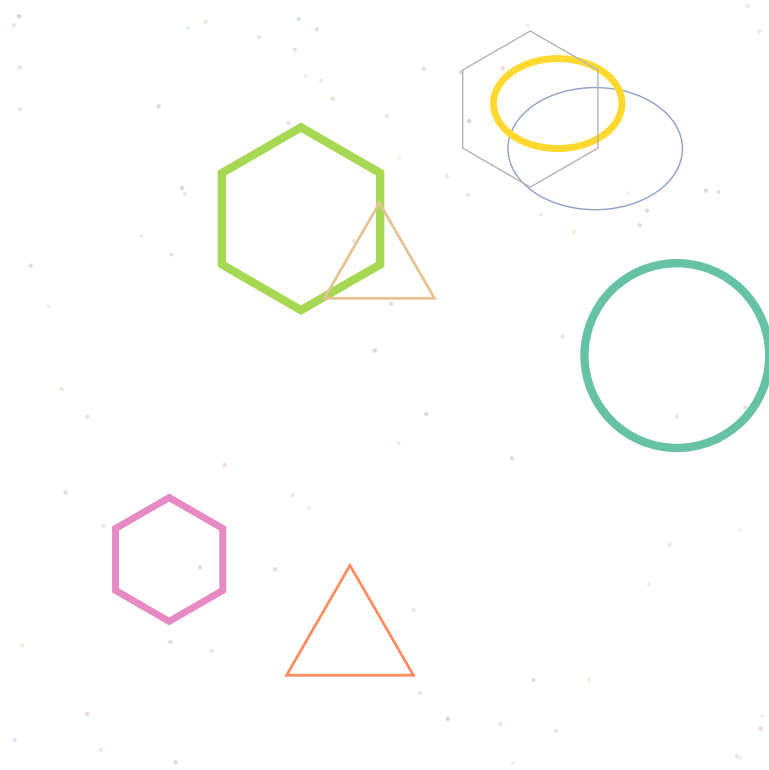[{"shape": "circle", "thickness": 3, "radius": 0.6, "center": [0.879, 0.538]}, {"shape": "triangle", "thickness": 1, "radius": 0.48, "center": [0.455, 0.171]}, {"shape": "oval", "thickness": 0.5, "radius": 0.57, "center": [0.773, 0.807]}, {"shape": "hexagon", "thickness": 2.5, "radius": 0.4, "center": [0.22, 0.273]}, {"shape": "hexagon", "thickness": 3, "radius": 0.59, "center": [0.391, 0.716]}, {"shape": "oval", "thickness": 2.5, "radius": 0.42, "center": [0.724, 0.866]}, {"shape": "triangle", "thickness": 1, "radius": 0.41, "center": [0.493, 0.654]}, {"shape": "hexagon", "thickness": 0.5, "radius": 0.51, "center": [0.689, 0.858]}]